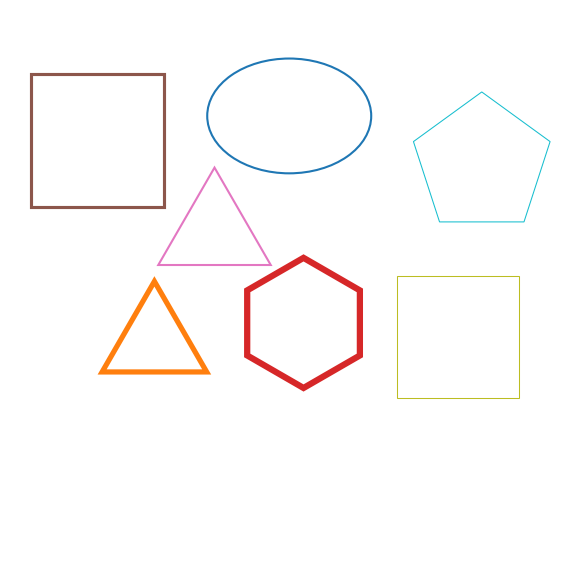[{"shape": "oval", "thickness": 1, "radius": 0.71, "center": [0.501, 0.798]}, {"shape": "triangle", "thickness": 2.5, "radius": 0.52, "center": [0.267, 0.407]}, {"shape": "hexagon", "thickness": 3, "radius": 0.56, "center": [0.526, 0.44]}, {"shape": "square", "thickness": 1.5, "radius": 0.58, "center": [0.169, 0.755]}, {"shape": "triangle", "thickness": 1, "radius": 0.56, "center": [0.371, 0.596]}, {"shape": "square", "thickness": 0.5, "radius": 0.53, "center": [0.793, 0.415]}, {"shape": "pentagon", "thickness": 0.5, "radius": 0.62, "center": [0.834, 0.716]}]